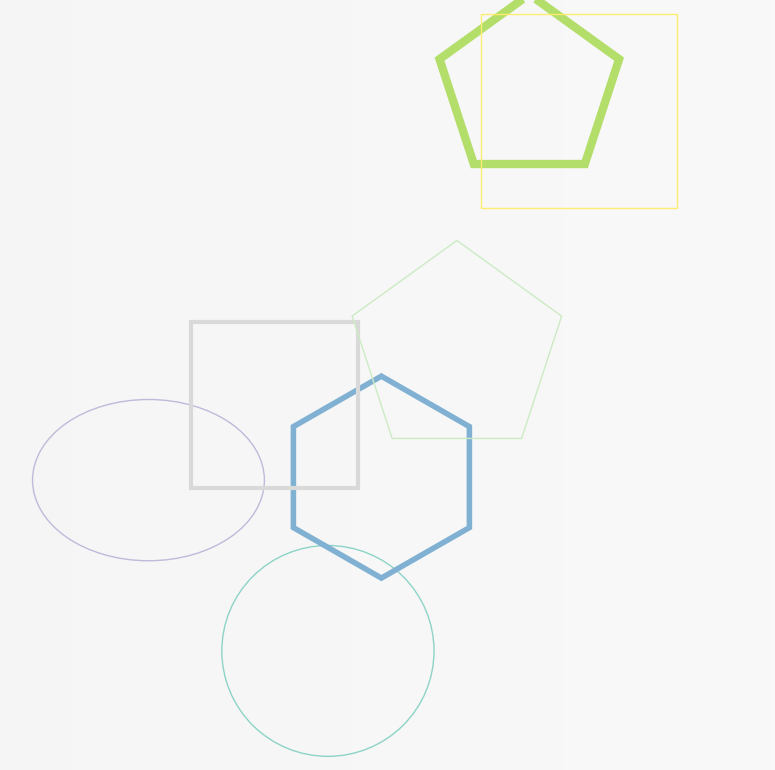[{"shape": "circle", "thickness": 0.5, "radius": 0.68, "center": [0.423, 0.155]}, {"shape": "oval", "thickness": 0.5, "radius": 0.75, "center": [0.192, 0.376]}, {"shape": "hexagon", "thickness": 2, "radius": 0.66, "center": [0.492, 0.38]}, {"shape": "pentagon", "thickness": 3, "radius": 0.61, "center": [0.683, 0.886]}, {"shape": "square", "thickness": 1.5, "radius": 0.54, "center": [0.354, 0.474]}, {"shape": "pentagon", "thickness": 0.5, "radius": 0.71, "center": [0.59, 0.546]}, {"shape": "square", "thickness": 0.5, "radius": 0.63, "center": [0.747, 0.856]}]